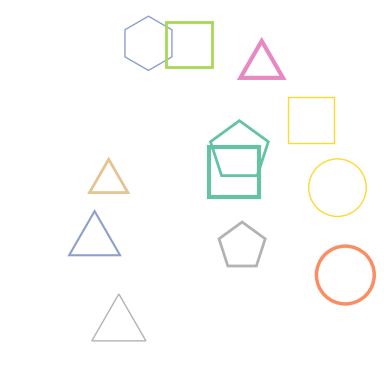[{"shape": "pentagon", "thickness": 2, "radius": 0.39, "center": [0.622, 0.608]}, {"shape": "square", "thickness": 3, "radius": 0.32, "center": [0.608, 0.553]}, {"shape": "circle", "thickness": 2.5, "radius": 0.38, "center": [0.897, 0.286]}, {"shape": "hexagon", "thickness": 1, "radius": 0.35, "center": [0.386, 0.888]}, {"shape": "triangle", "thickness": 1.5, "radius": 0.38, "center": [0.246, 0.375]}, {"shape": "triangle", "thickness": 3, "radius": 0.32, "center": [0.68, 0.83]}, {"shape": "square", "thickness": 2, "radius": 0.29, "center": [0.491, 0.885]}, {"shape": "square", "thickness": 1, "radius": 0.3, "center": [0.808, 0.689]}, {"shape": "circle", "thickness": 1, "radius": 0.37, "center": [0.877, 0.513]}, {"shape": "triangle", "thickness": 2, "radius": 0.29, "center": [0.282, 0.529]}, {"shape": "triangle", "thickness": 1, "radius": 0.41, "center": [0.309, 0.155]}, {"shape": "pentagon", "thickness": 2, "radius": 0.32, "center": [0.629, 0.36]}]